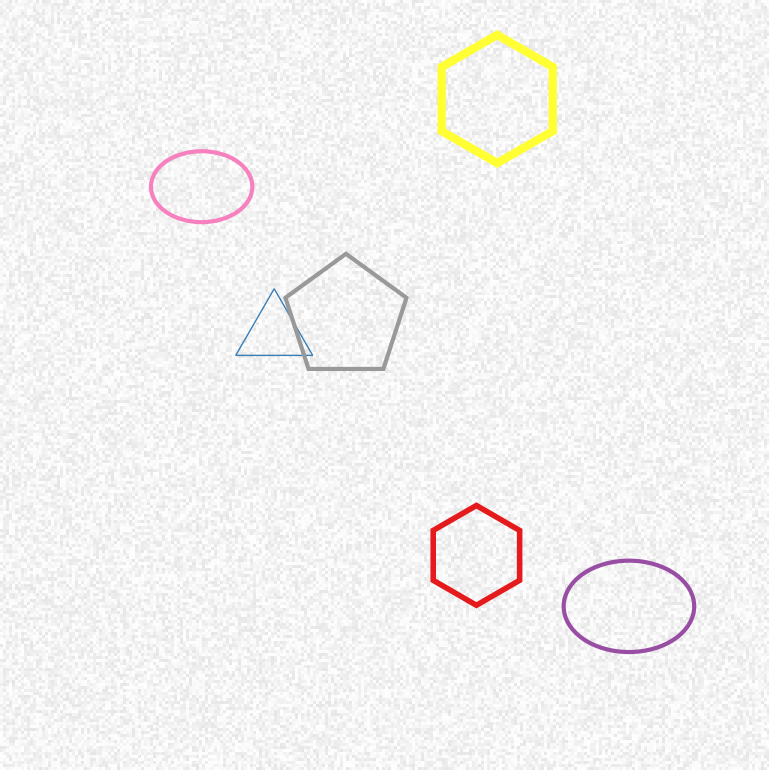[{"shape": "hexagon", "thickness": 2, "radius": 0.32, "center": [0.619, 0.279]}, {"shape": "triangle", "thickness": 0.5, "radius": 0.29, "center": [0.356, 0.567]}, {"shape": "oval", "thickness": 1.5, "radius": 0.42, "center": [0.817, 0.213]}, {"shape": "hexagon", "thickness": 3, "radius": 0.42, "center": [0.646, 0.871]}, {"shape": "oval", "thickness": 1.5, "radius": 0.33, "center": [0.262, 0.758]}, {"shape": "pentagon", "thickness": 1.5, "radius": 0.41, "center": [0.449, 0.588]}]